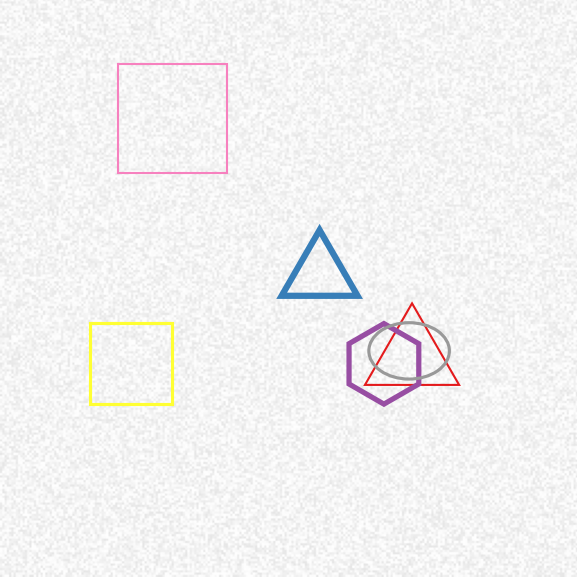[{"shape": "triangle", "thickness": 1, "radius": 0.47, "center": [0.713, 0.38]}, {"shape": "triangle", "thickness": 3, "radius": 0.38, "center": [0.553, 0.525]}, {"shape": "hexagon", "thickness": 2.5, "radius": 0.35, "center": [0.665, 0.369]}, {"shape": "square", "thickness": 1.5, "radius": 0.35, "center": [0.227, 0.37]}, {"shape": "square", "thickness": 1, "radius": 0.47, "center": [0.298, 0.794]}, {"shape": "oval", "thickness": 1.5, "radius": 0.35, "center": [0.708, 0.392]}]